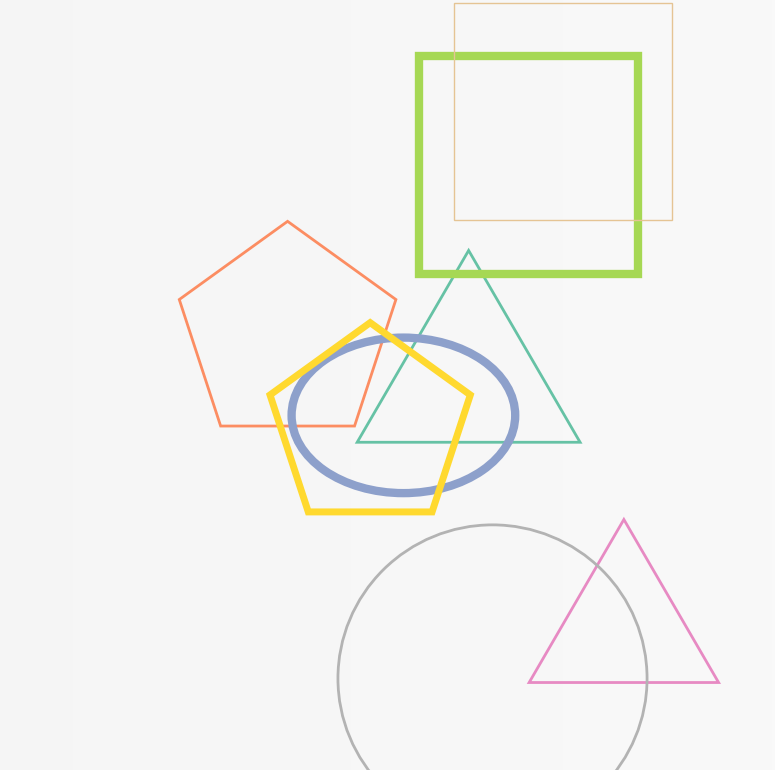[{"shape": "triangle", "thickness": 1, "radius": 0.83, "center": [0.605, 0.509]}, {"shape": "pentagon", "thickness": 1, "radius": 0.73, "center": [0.371, 0.566]}, {"shape": "oval", "thickness": 3, "radius": 0.72, "center": [0.521, 0.461]}, {"shape": "triangle", "thickness": 1, "radius": 0.71, "center": [0.805, 0.184]}, {"shape": "square", "thickness": 3, "radius": 0.71, "center": [0.681, 0.786]}, {"shape": "pentagon", "thickness": 2.5, "radius": 0.68, "center": [0.478, 0.445]}, {"shape": "square", "thickness": 0.5, "radius": 0.7, "center": [0.727, 0.855]}, {"shape": "circle", "thickness": 1, "radius": 1.0, "center": [0.635, 0.119]}]